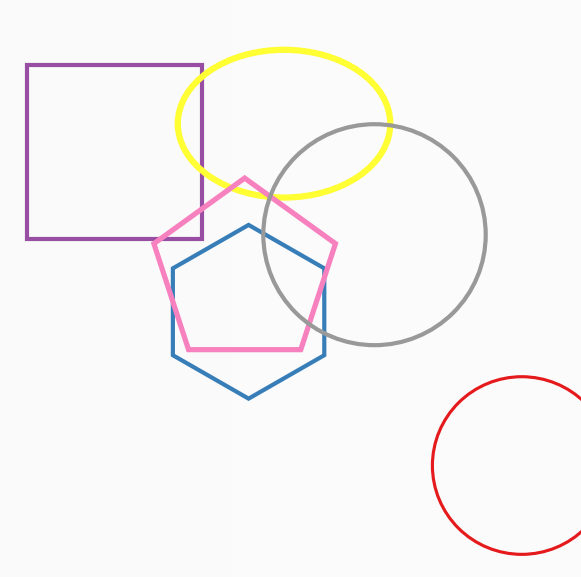[{"shape": "circle", "thickness": 1.5, "radius": 0.77, "center": [0.898, 0.193]}, {"shape": "hexagon", "thickness": 2, "radius": 0.75, "center": [0.428, 0.459]}, {"shape": "square", "thickness": 2, "radius": 0.75, "center": [0.197, 0.736]}, {"shape": "oval", "thickness": 3, "radius": 0.91, "center": [0.489, 0.785]}, {"shape": "pentagon", "thickness": 2.5, "radius": 0.82, "center": [0.421, 0.527]}, {"shape": "circle", "thickness": 2, "radius": 0.96, "center": [0.644, 0.593]}]